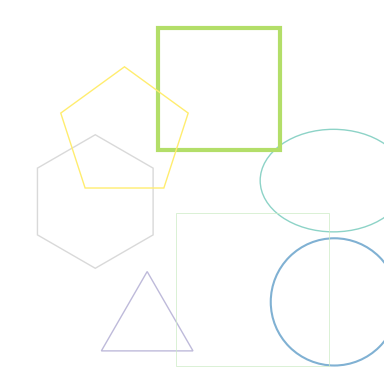[{"shape": "oval", "thickness": 1, "radius": 0.95, "center": [0.866, 0.531]}, {"shape": "triangle", "thickness": 1, "radius": 0.69, "center": [0.382, 0.157]}, {"shape": "circle", "thickness": 1.5, "radius": 0.83, "center": [0.868, 0.216]}, {"shape": "square", "thickness": 3, "radius": 0.79, "center": [0.57, 0.77]}, {"shape": "hexagon", "thickness": 1, "radius": 0.87, "center": [0.247, 0.477]}, {"shape": "square", "thickness": 0.5, "radius": 0.99, "center": [0.657, 0.249]}, {"shape": "pentagon", "thickness": 1, "radius": 0.87, "center": [0.323, 0.652]}]